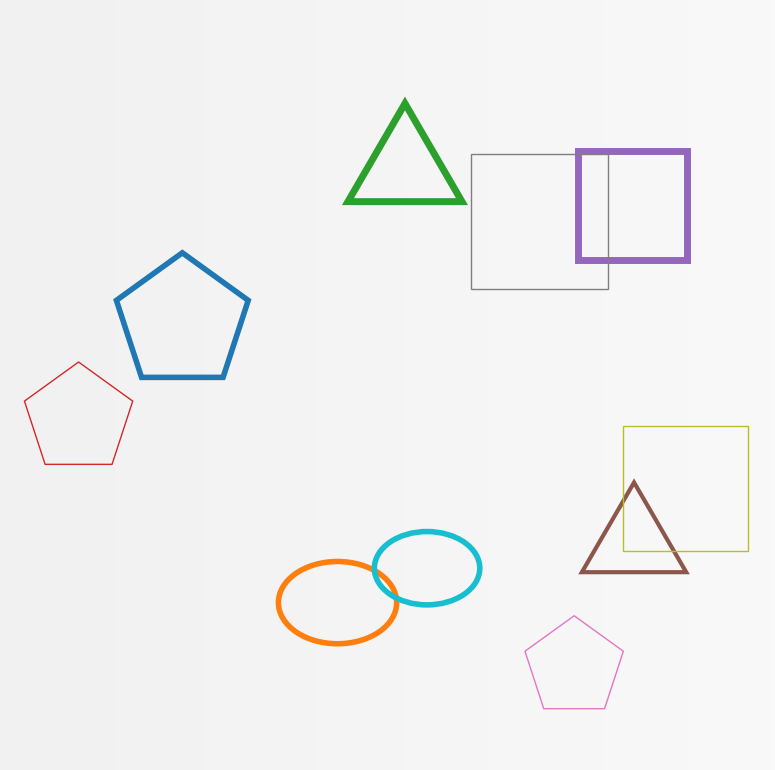[{"shape": "pentagon", "thickness": 2, "radius": 0.45, "center": [0.235, 0.582]}, {"shape": "oval", "thickness": 2, "radius": 0.38, "center": [0.436, 0.217]}, {"shape": "triangle", "thickness": 2.5, "radius": 0.42, "center": [0.523, 0.781]}, {"shape": "pentagon", "thickness": 0.5, "radius": 0.37, "center": [0.101, 0.456]}, {"shape": "square", "thickness": 2.5, "radius": 0.35, "center": [0.816, 0.733]}, {"shape": "triangle", "thickness": 1.5, "radius": 0.39, "center": [0.818, 0.296]}, {"shape": "pentagon", "thickness": 0.5, "radius": 0.33, "center": [0.741, 0.134]}, {"shape": "square", "thickness": 0.5, "radius": 0.44, "center": [0.696, 0.713]}, {"shape": "square", "thickness": 0.5, "radius": 0.4, "center": [0.884, 0.365]}, {"shape": "oval", "thickness": 2, "radius": 0.34, "center": [0.551, 0.262]}]